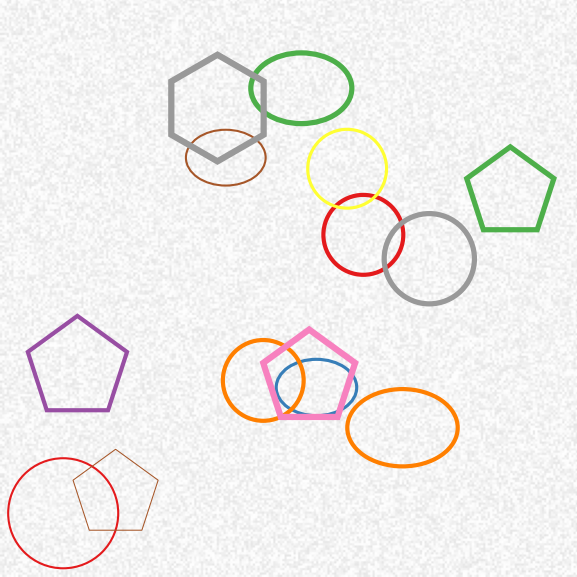[{"shape": "circle", "thickness": 2, "radius": 0.35, "center": [0.629, 0.592]}, {"shape": "circle", "thickness": 1, "radius": 0.48, "center": [0.109, 0.11]}, {"shape": "oval", "thickness": 1.5, "radius": 0.35, "center": [0.548, 0.328]}, {"shape": "oval", "thickness": 2.5, "radius": 0.44, "center": [0.522, 0.846]}, {"shape": "pentagon", "thickness": 2.5, "radius": 0.4, "center": [0.884, 0.666]}, {"shape": "pentagon", "thickness": 2, "radius": 0.45, "center": [0.134, 0.362]}, {"shape": "oval", "thickness": 2, "radius": 0.48, "center": [0.697, 0.258]}, {"shape": "circle", "thickness": 2, "radius": 0.35, "center": [0.456, 0.34]}, {"shape": "circle", "thickness": 1.5, "radius": 0.34, "center": [0.601, 0.707]}, {"shape": "oval", "thickness": 1, "radius": 0.35, "center": [0.391, 0.726]}, {"shape": "pentagon", "thickness": 0.5, "radius": 0.39, "center": [0.2, 0.144]}, {"shape": "pentagon", "thickness": 3, "radius": 0.42, "center": [0.535, 0.345]}, {"shape": "hexagon", "thickness": 3, "radius": 0.46, "center": [0.377, 0.812]}, {"shape": "circle", "thickness": 2.5, "radius": 0.39, "center": [0.743, 0.551]}]